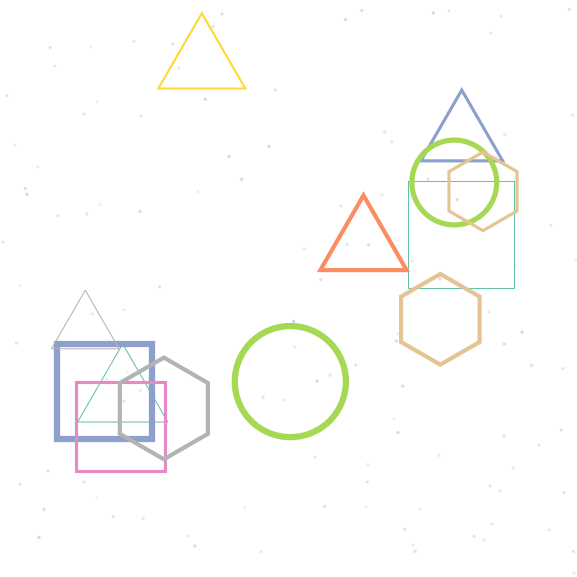[{"shape": "triangle", "thickness": 0.5, "radius": 0.45, "center": [0.212, 0.313]}, {"shape": "square", "thickness": 0.5, "radius": 0.46, "center": [0.798, 0.593]}, {"shape": "triangle", "thickness": 2, "radius": 0.43, "center": [0.629, 0.575]}, {"shape": "triangle", "thickness": 1.5, "radius": 0.41, "center": [0.8, 0.761]}, {"shape": "square", "thickness": 3, "radius": 0.41, "center": [0.181, 0.321]}, {"shape": "square", "thickness": 1.5, "radius": 0.39, "center": [0.209, 0.261]}, {"shape": "circle", "thickness": 3, "radius": 0.48, "center": [0.503, 0.338]}, {"shape": "circle", "thickness": 2.5, "radius": 0.37, "center": [0.787, 0.683]}, {"shape": "triangle", "thickness": 1, "radius": 0.43, "center": [0.349, 0.889]}, {"shape": "hexagon", "thickness": 2, "radius": 0.39, "center": [0.762, 0.446]}, {"shape": "hexagon", "thickness": 1.5, "radius": 0.34, "center": [0.836, 0.668]}, {"shape": "hexagon", "thickness": 2, "radius": 0.44, "center": [0.284, 0.292]}, {"shape": "triangle", "thickness": 0.5, "radius": 0.34, "center": [0.148, 0.429]}]